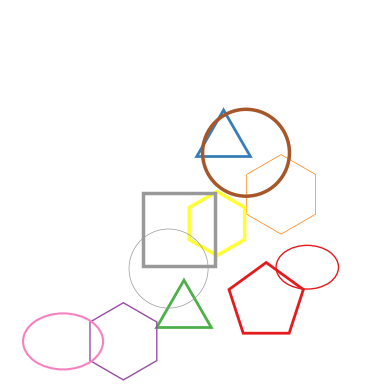[{"shape": "pentagon", "thickness": 2, "radius": 0.51, "center": [0.691, 0.217]}, {"shape": "oval", "thickness": 1, "radius": 0.41, "center": [0.798, 0.306]}, {"shape": "triangle", "thickness": 2, "radius": 0.4, "center": [0.581, 0.634]}, {"shape": "triangle", "thickness": 2, "radius": 0.41, "center": [0.478, 0.19]}, {"shape": "hexagon", "thickness": 1, "radius": 0.5, "center": [0.321, 0.113]}, {"shape": "hexagon", "thickness": 0.5, "radius": 0.52, "center": [0.73, 0.495]}, {"shape": "hexagon", "thickness": 2.5, "radius": 0.42, "center": [0.563, 0.419]}, {"shape": "circle", "thickness": 2.5, "radius": 0.56, "center": [0.639, 0.603]}, {"shape": "oval", "thickness": 1.5, "radius": 0.52, "center": [0.164, 0.113]}, {"shape": "square", "thickness": 2.5, "radius": 0.47, "center": [0.466, 0.404]}, {"shape": "circle", "thickness": 0.5, "radius": 0.51, "center": [0.438, 0.302]}]